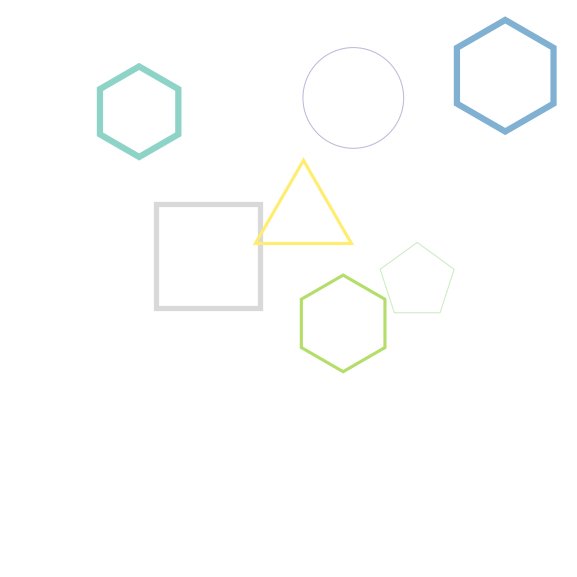[{"shape": "hexagon", "thickness": 3, "radius": 0.39, "center": [0.241, 0.806]}, {"shape": "circle", "thickness": 0.5, "radius": 0.44, "center": [0.612, 0.83]}, {"shape": "hexagon", "thickness": 3, "radius": 0.48, "center": [0.875, 0.868]}, {"shape": "hexagon", "thickness": 1.5, "radius": 0.42, "center": [0.594, 0.439]}, {"shape": "square", "thickness": 2.5, "radius": 0.45, "center": [0.36, 0.556]}, {"shape": "pentagon", "thickness": 0.5, "radius": 0.34, "center": [0.722, 0.512]}, {"shape": "triangle", "thickness": 1.5, "radius": 0.48, "center": [0.525, 0.626]}]